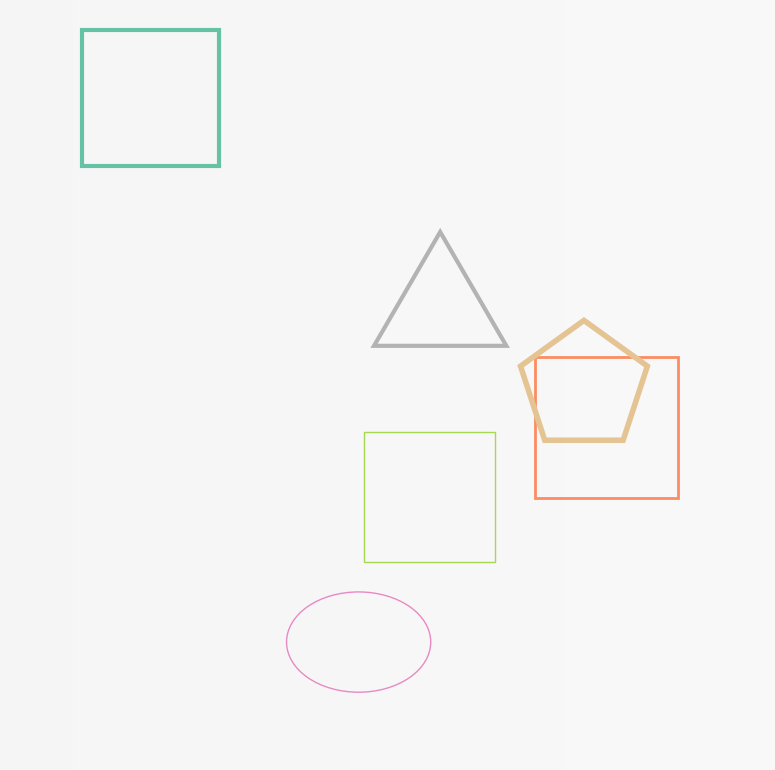[{"shape": "square", "thickness": 1.5, "radius": 0.44, "center": [0.194, 0.873]}, {"shape": "square", "thickness": 1, "radius": 0.46, "center": [0.783, 0.445]}, {"shape": "oval", "thickness": 0.5, "radius": 0.47, "center": [0.463, 0.166]}, {"shape": "square", "thickness": 0.5, "radius": 0.42, "center": [0.555, 0.354]}, {"shape": "pentagon", "thickness": 2, "radius": 0.43, "center": [0.753, 0.498]}, {"shape": "triangle", "thickness": 1.5, "radius": 0.49, "center": [0.568, 0.6]}]